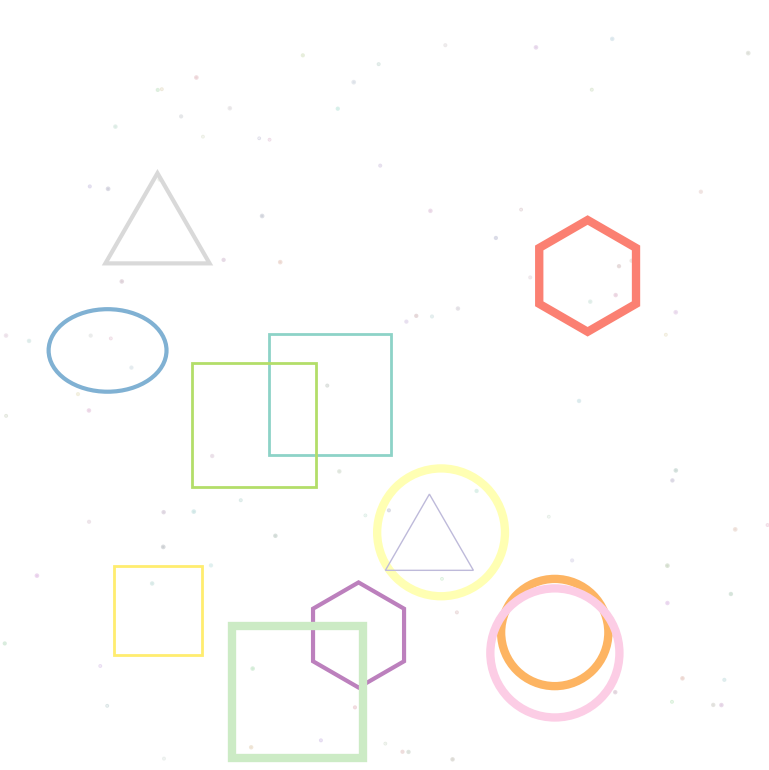[{"shape": "square", "thickness": 1, "radius": 0.39, "center": [0.429, 0.487]}, {"shape": "circle", "thickness": 3, "radius": 0.41, "center": [0.573, 0.309]}, {"shape": "triangle", "thickness": 0.5, "radius": 0.33, "center": [0.558, 0.292]}, {"shape": "hexagon", "thickness": 3, "radius": 0.36, "center": [0.763, 0.642]}, {"shape": "oval", "thickness": 1.5, "radius": 0.38, "center": [0.14, 0.545]}, {"shape": "circle", "thickness": 3, "radius": 0.35, "center": [0.72, 0.179]}, {"shape": "square", "thickness": 1, "radius": 0.4, "center": [0.33, 0.448]}, {"shape": "circle", "thickness": 3, "radius": 0.42, "center": [0.721, 0.152]}, {"shape": "triangle", "thickness": 1.5, "radius": 0.39, "center": [0.205, 0.697]}, {"shape": "hexagon", "thickness": 1.5, "radius": 0.34, "center": [0.466, 0.175]}, {"shape": "square", "thickness": 3, "radius": 0.43, "center": [0.387, 0.101]}, {"shape": "square", "thickness": 1, "radius": 0.29, "center": [0.205, 0.207]}]